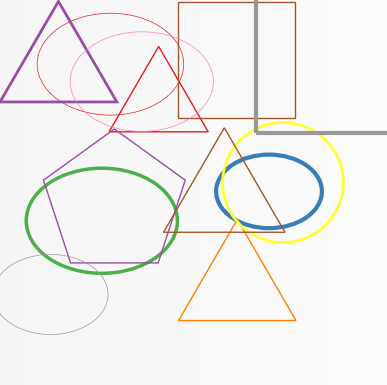[{"shape": "triangle", "thickness": 1, "radius": 0.74, "center": [0.409, 0.732]}, {"shape": "oval", "thickness": 0.5, "radius": 0.95, "center": [0.285, 0.833]}, {"shape": "oval", "thickness": 3, "radius": 0.68, "center": [0.694, 0.503]}, {"shape": "oval", "thickness": 2.5, "radius": 0.98, "center": [0.263, 0.427]}, {"shape": "triangle", "thickness": 2, "radius": 0.87, "center": [0.151, 0.822]}, {"shape": "pentagon", "thickness": 1, "radius": 0.96, "center": [0.295, 0.473]}, {"shape": "triangle", "thickness": 1, "radius": 0.88, "center": [0.612, 0.255]}, {"shape": "circle", "thickness": 2, "radius": 0.78, "center": [0.73, 0.526]}, {"shape": "square", "thickness": 1, "radius": 0.75, "center": [0.61, 0.843]}, {"shape": "triangle", "thickness": 1, "radius": 0.9, "center": [0.579, 0.487]}, {"shape": "oval", "thickness": 0.5, "radius": 0.92, "center": [0.366, 0.788]}, {"shape": "oval", "thickness": 0.5, "radius": 0.74, "center": [0.13, 0.235]}, {"shape": "square", "thickness": 3, "radius": 0.99, "center": [0.859, 0.853]}]